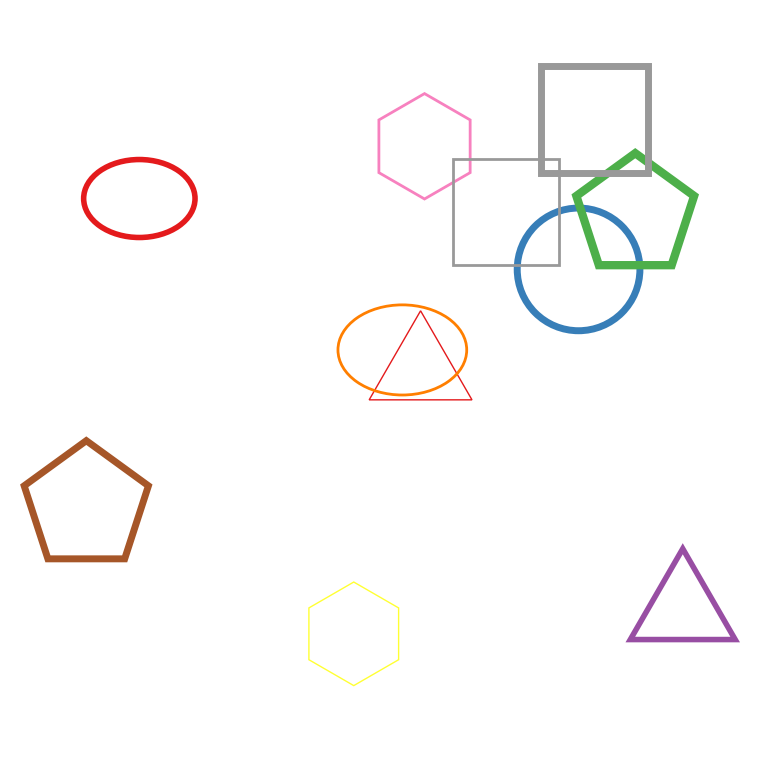[{"shape": "oval", "thickness": 2, "radius": 0.36, "center": [0.181, 0.742]}, {"shape": "triangle", "thickness": 0.5, "radius": 0.39, "center": [0.546, 0.519]}, {"shape": "circle", "thickness": 2.5, "radius": 0.4, "center": [0.751, 0.65]}, {"shape": "pentagon", "thickness": 3, "radius": 0.4, "center": [0.825, 0.721]}, {"shape": "triangle", "thickness": 2, "radius": 0.39, "center": [0.887, 0.209]}, {"shape": "oval", "thickness": 1, "radius": 0.42, "center": [0.523, 0.546]}, {"shape": "hexagon", "thickness": 0.5, "radius": 0.34, "center": [0.459, 0.177]}, {"shape": "pentagon", "thickness": 2.5, "radius": 0.42, "center": [0.112, 0.343]}, {"shape": "hexagon", "thickness": 1, "radius": 0.34, "center": [0.551, 0.81]}, {"shape": "square", "thickness": 1, "radius": 0.34, "center": [0.657, 0.724]}, {"shape": "square", "thickness": 2.5, "radius": 0.35, "center": [0.772, 0.845]}]